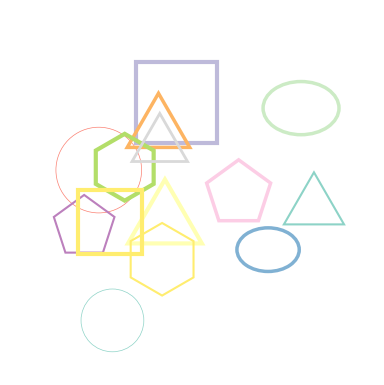[{"shape": "triangle", "thickness": 1.5, "radius": 0.45, "center": [0.815, 0.462]}, {"shape": "circle", "thickness": 0.5, "radius": 0.41, "center": [0.292, 0.168]}, {"shape": "triangle", "thickness": 3, "radius": 0.55, "center": [0.428, 0.423]}, {"shape": "square", "thickness": 3, "radius": 0.52, "center": [0.459, 0.734]}, {"shape": "circle", "thickness": 0.5, "radius": 0.56, "center": [0.257, 0.558]}, {"shape": "oval", "thickness": 2.5, "radius": 0.4, "center": [0.696, 0.352]}, {"shape": "triangle", "thickness": 2.5, "radius": 0.47, "center": [0.412, 0.664]}, {"shape": "hexagon", "thickness": 3, "radius": 0.43, "center": [0.324, 0.566]}, {"shape": "pentagon", "thickness": 2.5, "radius": 0.44, "center": [0.62, 0.497]}, {"shape": "triangle", "thickness": 2, "radius": 0.42, "center": [0.415, 0.622]}, {"shape": "pentagon", "thickness": 1.5, "radius": 0.41, "center": [0.219, 0.411]}, {"shape": "oval", "thickness": 2.5, "radius": 0.49, "center": [0.782, 0.719]}, {"shape": "square", "thickness": 3, "radius": 0.41, "center": [0.285, 0.424]}, {"shape": "hexagon", "thickness": 1.5, "radius": 0.47, "center": [0.421, 0.327]}]